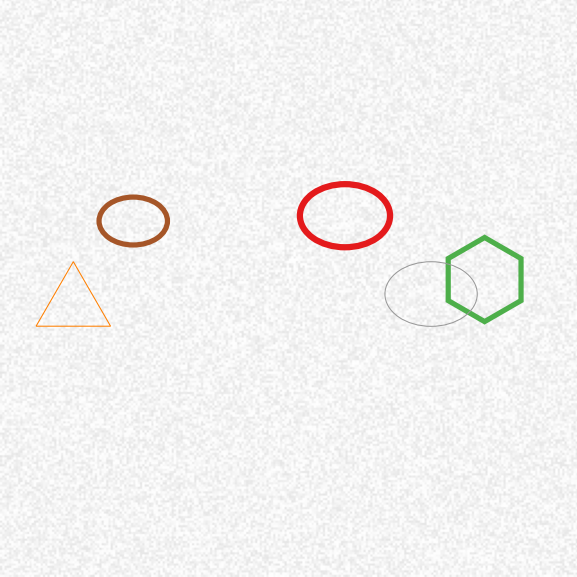[{"shape": "oval", "thickness": 3, "radius": 0.39, "center": [0.597, 0.626]}, {"shape": "hexagon", "thickness": 2.5, "radius": 0.36, "center": [0.839, 0.515]}, {"shape": "triangle", "thickness": 0.5, "radius": 0.37, "center": [0.127, 0.472]}, {"shape": "oval", "thickness": 2.5, "radius": 0.3, "center": [0.231, 0.616]}, {"shape": "oval", "thickness": 0.5, "radius": 0.4, "center": [0.746, 0.49]}]